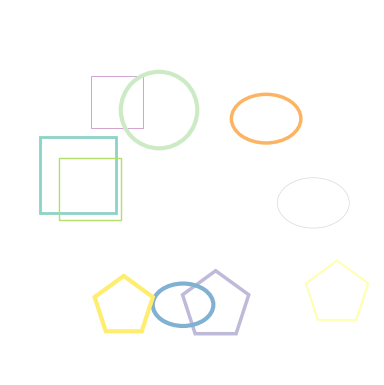[{"shape": "square", "thickness": 2, "radius": 0.49, "center": [0.202, 0.545]}, {"shape": "pentagon", "thickness": 1.5, "radius": 0.43, "center": [0.875, 0.238]}, {"shape": "pentagon", "thickness": 2.5, "radius": 0.45, "center": [0.56, 0.206]}, {"shape": "oval", "thickness": 3, "radius": 0.39, "center": [0.475, 0.208]}, {"shape": "oval", "thickness": 2.5, "radius": 0.45, "center": [0.691, 0.692]}, {"shape": "square", "thickness": 1, "radius": 0.4, "center": [0.234, 0.508]}, {"shape": "oval", "thickness": 0.5, "radius": 0.47, "center": [0.814, 0.473]}, {"shape": "square", "thickness": 0.5, "radius": 0.34, "center": [0.304, 0.736]}, {"shape": "circle", "thickness": 3, "radius": 0.5, "center": [0.413, 0.714]}, {"shape": "pentagon", "thickness": 3, "radius": 0.4, "center": [0.321, 0.204]}]